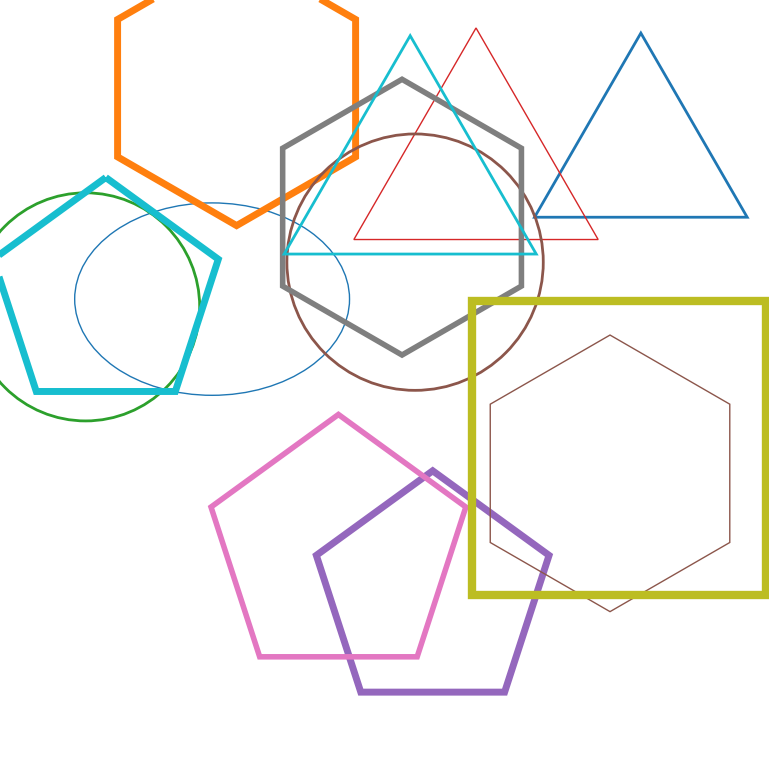[{"shape": "oval", "thickness": 0.5, "radius": 0.89, "center": [0.275, 0.612]}, {"shape": "triangle", "thickness": 1, "radius": 0.8, "center": [0.832, 0.798]}, {"shape": "hexagon", "thickness": 2.5, "radius": 0.89, "center": [0.307, 0.885]}, {"shape": "circle", "thickness": 1, "radius": 0.74, "center": [0.111, 0.601]}, {"shape": "triangle", "thickness": 0.5, "radius": 0.92, "center": [0.618, 0.781]}, {"shape": "pentagon", "thickness": 2.5, "radius": 0.79, "center": [0.562, 0.23]}, {"shape": "circle", "thickness": 1, "radius": 0.83, "center": [0.539, 0.66]}, {"shape": "hexagon", "thickness": 0.5, "radius": 0.9, "center": [0.792, 0.385]}, {"shape": "pentagon", "thickness": 2, "radius": 0.87, "center": [0.44, 0.288]}, {"shape": "hexagon", "thickness": 2, "radius": 0.9, "center": [0.522, 0.718]}, {"shape": "square", "thickness": 3, "radius": 0.95, "center": [0.804, 0.418]}, {"shape": "pentagon", "thickness": 2.5, "radius": 0.77, "center": [0.137, 0.616]}, {"shape": "triangle", "thickness": 1, "radius": 0.95, "center": [0.533, 0.765]}]